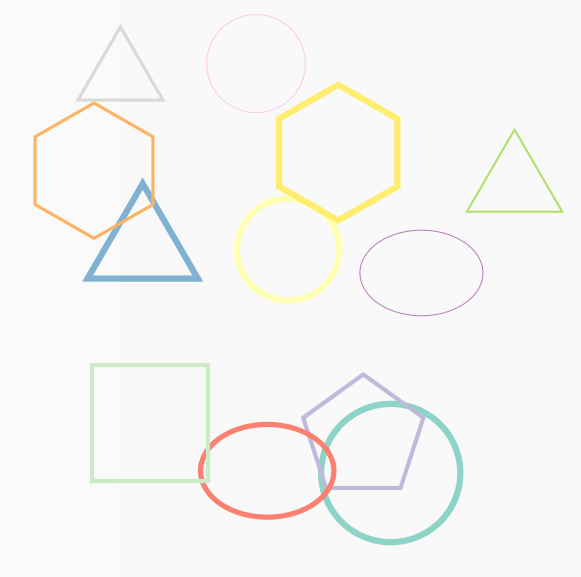[{"shape": "circle", "thickness": 3, "radius": 0.6, "center": [0.672, 0.18]}, {"shape": "circle", "thickness": 3, "radius": 0.44, "center": [0.496, 0.567]}, {"shape": "pentagon", "thickness": 2, "radius": 0.54, "center": [0.625, 0.242]}, {"shape": "oval", "thickness": 2.5, "radius": 0.57, "center": [0.46, 0.184]}, {"shape": "triangle", "thickness": 3, "radius": 0.55, "center": [0.246, 0.572]}, {"shape": "hexagon", "thickness": 1.5, "radius": 0.59, "center": [0.162, 0.704]}, {"shape": "triangle", "thickness": 1, "radius": 0.47, "center": [0.885, 0.68]}, {"shape": "circle", "thickness": 0.5, "radius": 0.42, "center": [0.44, 0.889]}, {"shape": "triangle", "thickness": 1.5, "radius": 0.42, "center": [0.207, 0.868]}, {"shape": "oval", "thickness": 0.5, "radius": 0.53, "center": [0.725, 0.526]}, {"shape": "square", "thickness": 2, "radius": 0.5, "center": [0.258, 0.266]}, {"shape": "hexagon", "thickness": 3, "radius": 0.59, "center": [0.582, 0.735]}]